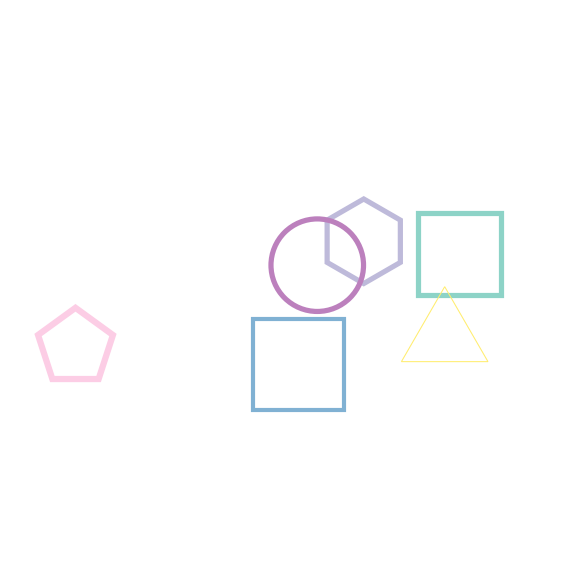[{"shape": "square", "thickness": 2.5, "radius": 0.36, "center": [0.796, 0.559]}, {"shape": "hexagon", "thickness": 2.5, "radius": 0.37, "center": [0.63, 0.581]}, {"shape": "square", "thickness": 2, "radius": 0.39, "center": [0.516, 0.368]}, {"shape": "pentagon", "thickness": 3, "radius": 0.34, "center": [0.131, 0.398]}, {"shape": "circle", "thickness": 2.5, "radius": 0.4, "center": [0.549, 0.54]}, {"shape": "triangle", "thickness": 0.5, "radius": 0.43, "center": [0.77, 0.416]}]